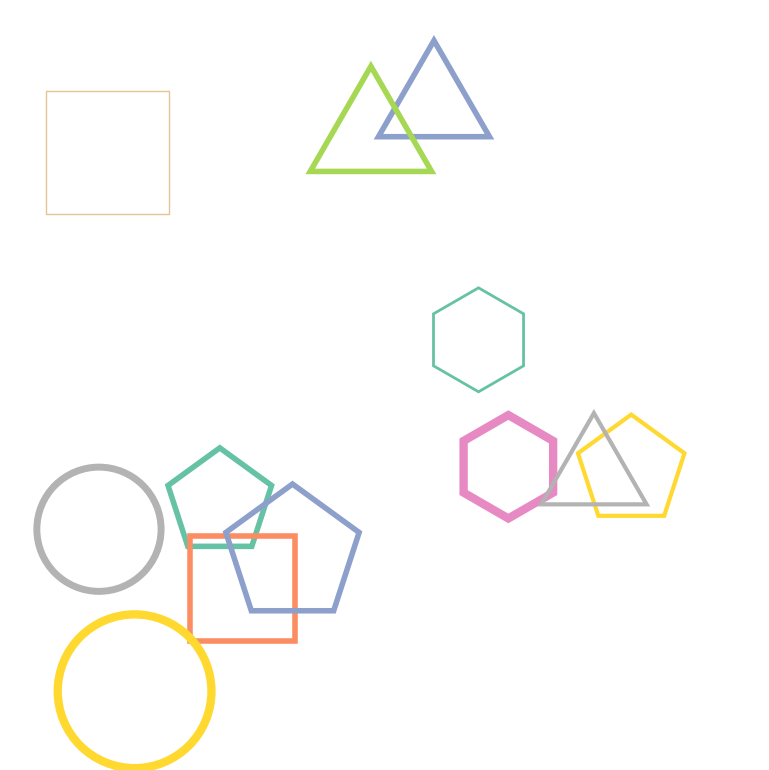[{"shape": "hexagon", "thickness": 1, "radius": 0.34, "center": [0.621, 0.559]}, {"shape": "pentagon", "thickness": 2, "radius": 0.35, "center": [0.285, 0.348]}, {"shape": "square", "thickness": 2, "radius": 0.34, "center": [0.315, 0.236]}, {"shape": "pentagon", "thickness": 2, "radius": 0.45, "center": [0.38, 0.28]}, {"shape": "triangle", "thickness": 2, "radius": 0.42, "center": [0.564, 0.864]}, {"shape": "hexagon", "thickness": 3, "radius": 0.34, "center": [0.66, 0.394]}, {"shape": "triangle", "thickness": 2, "radius": 0.46, "center": [0.482, 0.823]}, {"shape": "circle", "thickness": 3, "radius": 0.5, "center": [0.175, 0.102]}, {"shape": "pentagon", "thickness": 1.5, "radius": 0.36, "center": [0.82, 0.389]}, {"shape": "square", "thickness": 0.5, "radius": 0.4, "center": [0.14, 0.802]}, {"shape": "circle", "thickness": 2.5, "radius": 0.4, "center": [0.129, 0.313]}, {"shape": "triangle", "thickness": 1.5, "radius": 0.39, "center": [0.771, 0.384]}]